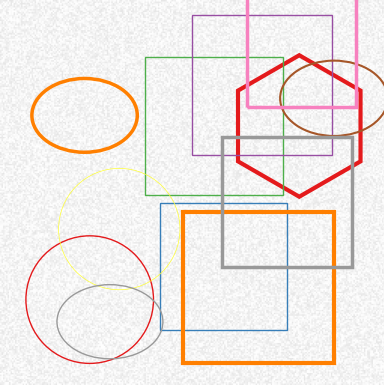[{"shape": "circle", "thickness": 1, "radius": 0.83, "center": [0.233, 0.222]}, {"shape": "hexagon", "thickness": 3, "radius": 0.92, "center": [0.777, 0.673]}, {"shape": "square", "thickness": 1, "radius": 0.82, "center": [0.58, 0.308]}, {"shape": "square", "thickness": 1, "radius": 0.9, "center": [0.555, 0.673]}, {"shape": "square", "thickness": 1, "radius": 0.91, "center": [0.68, 0.779]}, {"shape": "square", "thickness": 3, "radius": 0.98, "center": [0.671, 0.253]}, {"shape": "oval", "thickness": 2.5, "radius": 0.68, "center": [0.22, 0.7]}, {"shape": "circle", "thickness": 0.5, "radius": 0.79, "center": [0.31, 0.405]}, {"shape": "oval", "thickness": 1.5, "radius": 0.7, "center": [0.867, 0.745]}, {"shape": "square", "thickness": 2.5, "radius": 0.71, "center": [0.783, 0.864]}, {"shape": "oval", "thickness": 1, "radius": 0.69, "center": [0.286, 0.164]}, {"shape": "square", "thickness": 2.5, "radius": 0.85, "center": [0.745, 0.476]}]